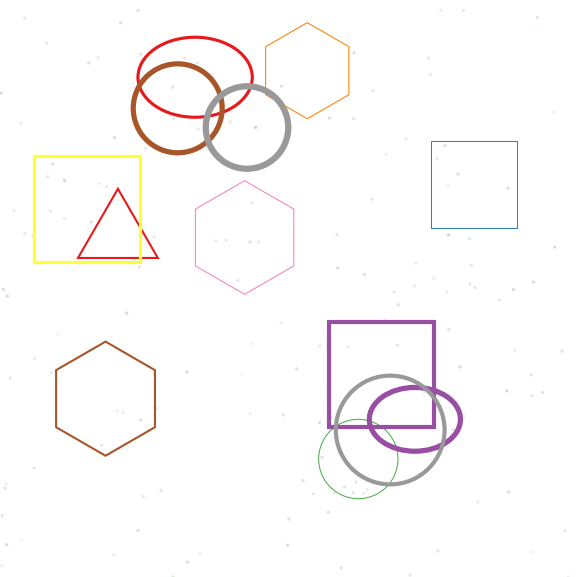[{"shape": "triangle", "thickness": 1, "radius": 0.4, "center": [0.204, 0.592]}, {"shape": "oval", "thickness": 1.5, "radius": 0.49, "center": [0.338, 0.865]}, {"shape": "square", "thickness": 0.5, "radius": 0.37, "center": [0.821, 0.679]}, {"shape": "circle", "thickness": 0.5, "radius": 0.34, "center": [0.62, 0.204]}, {"shape": "square", "thickness": 2, "radius": 0.46, "center": [0.661, 0.351]}, {"shape": "oval", "thickness": 2.5, "radius": 0.39, "center": [0.718, 0.273]}, {"shape": "hexagon", "thickness": 0.5, "radius": 0.42, "center": [0.532, 0.877]}, {"shape": "square", "thickness": 1.5, "radius": 0.46, "center": [0.151, 0.638]}, {"shape": "circle", "thickness": 2.5, "radius": 0.38, "center": [0.308, 0.812]}, {"shape": "hexagon", "thickness": 1, "radius": 0.49, "center": [0.183, 0.309]}, {"shape": "hexagon", "thickness": 0.5, "radius": 0.49, "center": [0.424, 0.588]}, {"shape": "circle", "thickness": 2, "radius": 0.47, "center": [0.676, 0.255]}, {"shape": "circle", "thickness": 3, "radius": 0.36, "center": [0.428, 0.778]}]